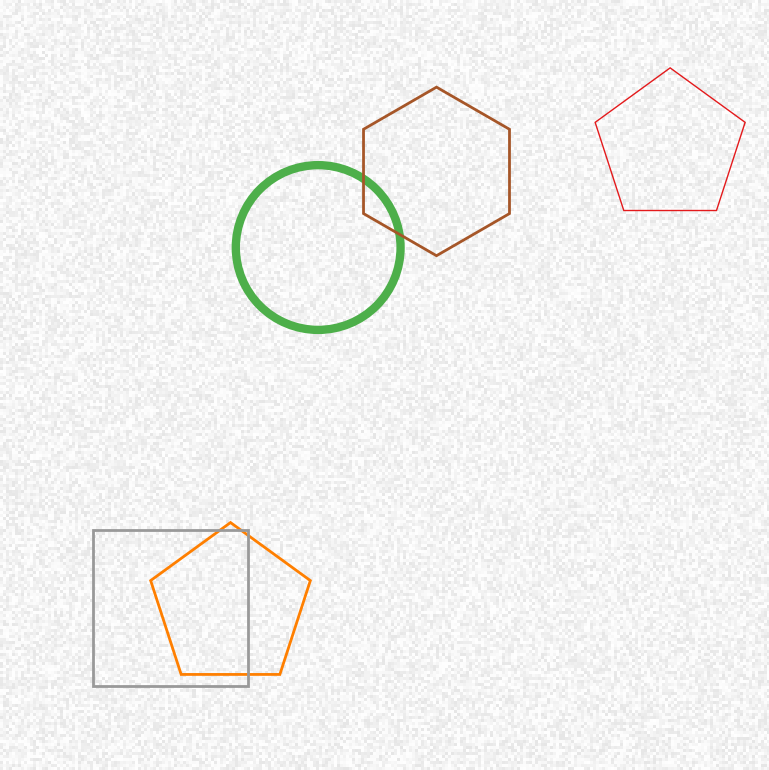[{"shape": "pentagon", "thickness": 0.5, "radius": 0.51, "center": [0.87, 0.809]}, {"shape": "circle", "thickness": 3, "radius": 0.53, "center": [0.413, 0.679]}, {"shape": "pentagon", "thickness": 1, "radius": 0.55, "center": [0.299, 0.212]}, {"shape": "hexagon", "thickness": 1, "radius": 0.55, "center": [0.567, 0.777]}, {"shape": "square", "thickness": 1, "radius": 0.51, "center": [0.221, 0.21]}]